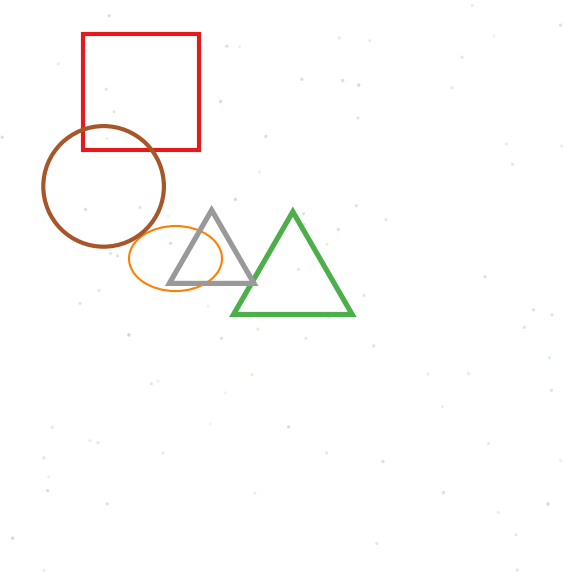[{"shape": "square", "thickness": 2, "radius": 0.5, "center": [0.244, 0.84]}, {"shape": "triangle", "thickness": 2.5, "radius": 0.59, "center": [0.507, 0.514]}, {"shape": "oval", "thickness": 1, "radius": 0.4, "center": [0.304, 0.551]}, {"shape": "circle", "thickness": 2, "radius": 0.52, "center": [0.179, 0.676]}, {"shape": "triangle", "thickness": 2.5, "radius": 0.42, "center": [0.367, 0.551]}]